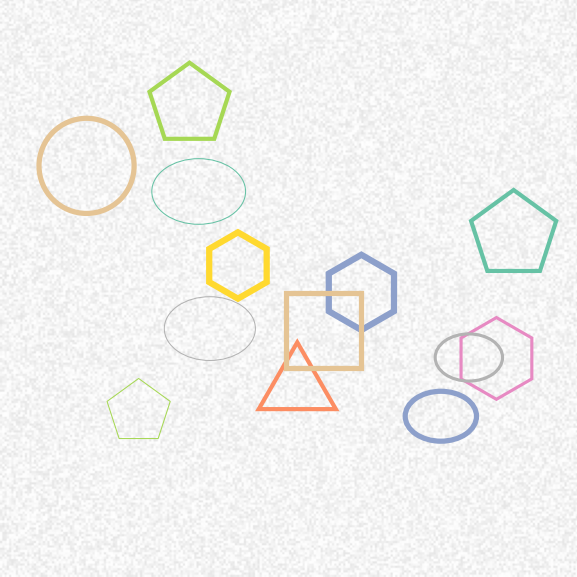[{"shape": "pentagon", "thickness": 2, "radius": 0.39, "center": [0.889, 0.593]}, {"shape": "oval", "thickness": 0.5, "radius": 0.41, "center": [0.344, 0.668]}, {"shape": "triangle", "thickness": 2, "radius": 0.39, "center": [0.515, 0.329]}, {"shape": "hexagon", "thickness": 3, "radius": 0.33, "center": [0.626, 0.493]}, {"shape": "oval", "thickness": 2.5, "radius": 0.31, "center": [0.763, 0.278]}, {"shape": "hexagon", "thickness": 1.5, "radius": 0.35, "center": [0.86, 0.378]}, {"shape": "pentagon", "thickness": 0.5, "radius": 0.29, "center": [0.24, 0.286]}, {"shape": "pentagon", "thickness": 2, "radius": 0.36, "center": [0.328, 0.818]}, {"shape": "hexagon", "thickness": 3, "radius": 0.29, "center": [0.412, 0.539]}, {"shape": "circle", "thickness": 2.5, "radius": 0.41, "center": [0.15, 0.712]}, {"shape": "square", "thickness": 2.5, "radius": 0.33, "center": [0.56, 0.427]}, {"shape": "oval", "thickness": 0.5, "radius": 0.39, "center": [0.363, 0.43]}, {"shape": "oval", "thickness": 1.5, "radius": 0.29, "center": [0.812, 0.38]}]